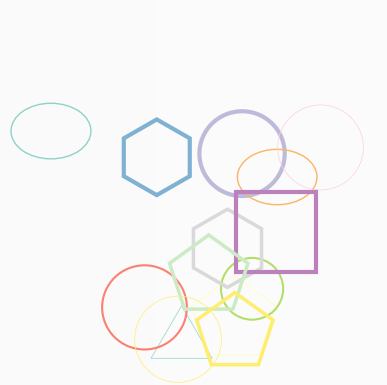[{"shape": "triangle", "thickness": 0.5, "radius": 0.46, "center": [0.469, 0.115]}, {"shape": "oval", "thickness": 1, "radius": 0.52, "center": [0.132, 0.66]}, {"shape": "pentagon", "thickness": 0.5, "radius": 0.57, "center": [0.603, 0.171]}, {"shape": "circle", "thickness": 3, "radius": 0.55, "center": [0.625, 0.601]}, {"shape": "circle", "thickness": 1.5, "radius": 0.55, "center": [0.373, 0.202]}, {"shape": "hexagon", "thickness": 3, "radius": 0.49, "center": [0.405, 0.591]}, {"shape": "oval", "thickness": 1, "radius": 0.51, "center": [0.715, 0.54]}, {"shape": "circle", "thickness": 1.5, "radius": 0.4, "center": [0.651, 0.25]}, {"shape": "circle", "thickness": 0.5, "radius": 0.55, "center": [0.827, 0.617]}, {"shape": "hexagon", "thickness": 2.5, "radius": 0.51, "center": [0.587, 0.355]}, {"shape": "square", "thickness": 3, "radius": 0.52, "center": [0.713, 0.398]}, {"shape": "pentagon", "thickness": 2.5, "radius": 0.53, "center": [0.539, 0.283]}, {"shape": "circle", "thickness": 0.5, "radius": 0.56, "center": [0.459, 0.119]}, {"shape": "pentagon", "thickness": 2.5, "radius": 0.52, "center": [0.606, 0.137]}]